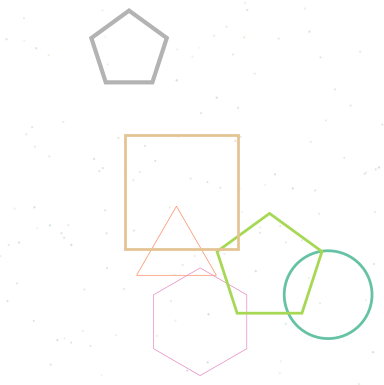[{"shape": "circle", "thickness": 2, "radius": 0.57, "center": [0.852, 0.235]}, {"shape": "triangle", "thickness": 0.5, "radius": 0.6, "center": [0.458, 0.345]}, {"shape": "hexagon", "thickness": 0.5, "radius": 0.7, "center": [0.52, 0.164]}, {"shape": "pentagon", "thickness": 2, "radius": 0.72, "center": [0.7, 0.302]}, {"shape": "square", "thickness": 2, "radius": 0.74, "center": [0.472, 0.502]}, {"shape": "pentagon", "thickness": 3, "radius": 0.51, "center": [0.335, 0.869]}]